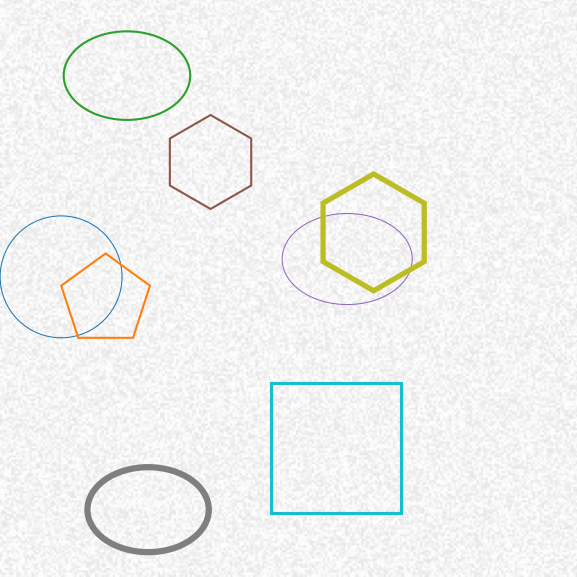[{"shape": "circle", "thickness": 0.5, "radius": 0.53, "center": [0.106, 0.52]}, {"shape": "pentagon", "thickness": 1, "radius": 0.4, "center": [0.183, 0.479]}, {"shape": "oval", "thickness": 1, "radius": 0.55, "center": [0.22, 0.868]}, {"shape": "oval", "thickness": 0.5, "radius": 0.56, "center": [0.601, 0.551]}, {"shape": "hexagon", "thickness": 1, "radius": 0.41, "center": [0.365, 0.719]}, {"shape": "oval", "thickness": 3, "radius": 0.53, "center": [0.256, 0.117]}, {"shape": "hexagon", "thickness": 2.5, "radius": 0.51, "center": [0.647, 0.597]}, {"shape": "square", "thickness": 1.5, "radius": 0.56, "center": [0.582, 0.224]}]